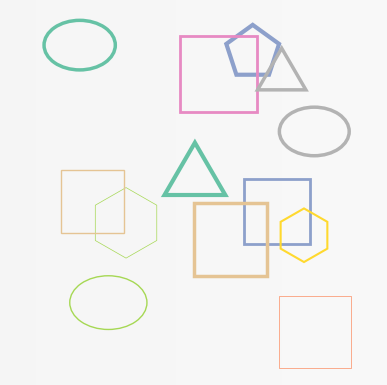[{"shape": "oval", "thickness": 2.5, "radius": 0.46, "center": [0.206, 0.883]}, {"shape": "triangle", "thickness": 3, "radius": 0.45, "center": [0.503, 0.539]}, {"shape": "square", "thickness": 0.5, "radius": 0.46, "center": [0.812, 0.137]}, {"shape": "square", "thickness": 2, "radius": 0.42, "center": [0.715, 0.451]}, {"shape": "pentagon", "thickness": 3, "radius": 0.36, "center": [0.652, 0.864]}, {"shape": "square", "thickness": 2, "radius": 0.49, "center": [0.564, 0.807]}, {"shape": "oval", "thickness": 1, "radius": 0.5, "center": [0.28, 0.214]}, {"shape": "hexagon", "thickness": 0.5, "radius": 0.46, "center": [0.325, 0.421]}, {"shape": "hexagon", "thickness": 1.5, "radius": 0.35, "center": [0.784, 0.389]}, {"shape": "square", "thickness": 1, "radius": 0.41, "center": [0.238, 0.477]}, {"shape": "square", "thickness": 2.5, "radius": 0.47, "center": [0.596, 0.378]}, {"shape": "oval", "thickness": 2.5, "radius": 0.45, "center": [0.811, 0.659]}, {"shape": "triangle", "thickness": 2.5, "radius": 0.36, "center": [0.727, 0.803]}]